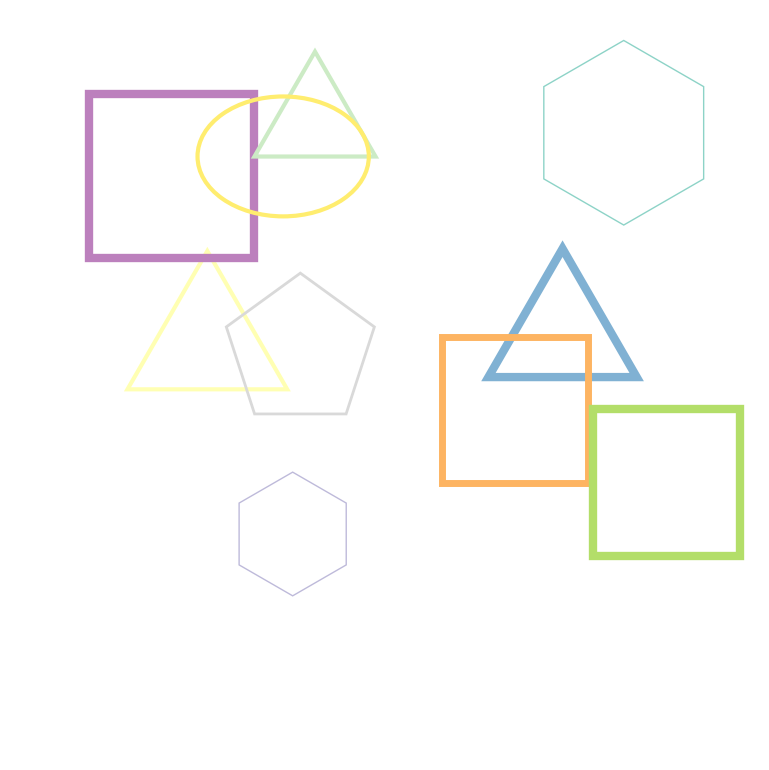[{"shape": "hexagon", "thickness": 0.5, "radius": 0.6, "center": [0.81, 0.828]}, {"shape": "triangle", "thickness": 1.5, "radius": 0.6, "center": [0.269, 0.554]}, {"shape": "hexagon", "thickness": 0.5, "radius": 0.4, "center": [0.38, 0.307]}, {"shape": "triangle", "thickness": 3, "radius": 0.56, "center": [0.731, 0.566]}, {"shape": "square", "thickness": 2.5, "radius": 0.47, "center": [0.669, 0.468]}, {"shape": "square", "thickness": 3, "radius": 0.48, "center": [0.866, 0.374]}, {"shape": "pentagon", "thickness": 1, "radius": 0.51, "center": [0.39, 0.544]}, {"shape": "square", "thickness": 3, "radius": 0.53, "center": [0.223, 0.772]}, {"shape": "triangle", "thickness": 1.5, "radius": 0.45, "center": [0.409, 0.842]}, {"shape": "oval", "thickness": 1.5, "radius": 0.56, "center": [0.368, 0.797]}]